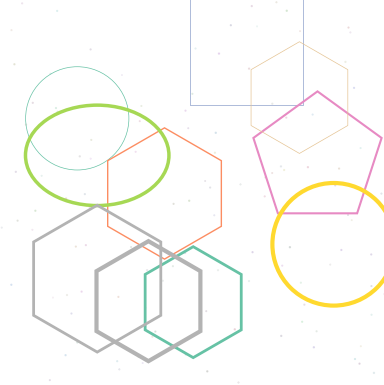[{"shape": "circle", "thickness": 0.5, "radius": 0.67, "center": [0.201, 0.693]}, {"shape": "hexagon", "thickness": 2, "radius": 0.72, "center": [0.502, 0.215]}, {"shape": "hexagon", "thickness": 1, "radius": 0.85, "center": [0.427, 0.497]}, {"shape": "square", "thickness": 0.5, "radius": 0.74, "center": [0.64, 0.876]}, {"shape": "pentagon", "thickness": 1.5, "radius": 0.88, "center": [0.825, 0.588]}, {"shape": "oval", "thickness": 2.5, "radius": 0.93, "center": [0.252, 0.596]}, {"shape": "circle", "thickness": 3, "radius": 0.8, "center": [0.867, 0.365]}, {"shape": "hexagon", "thickness": 0.5, "radius": 0.73, "center": [0.778, 0.747]}, {"shape": "hexagon", "thickness": 2, "radius": 0.95, "center": [0.253, 0.276]}, {"shape": "hexagon", "thickness": 3, "radius": 0.78, "center": [0.386, 0.218]}]